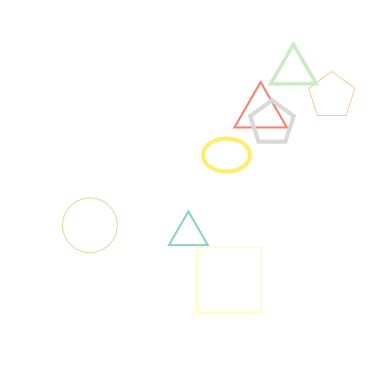[{"shape": "triangle", "thickness": 1.5, "radius": 0.29, "center": [0.489, 0.393]}, {"shape": "square", "thickness": 1, "radius": 0.42, "center": [0.593, 0.273]}, {"shape": "triangle", "thickness": 1.5, "radius": 0.39, "center": [0.677, 0.708]}, {"shape": "pentagon", "thickness": 0.5, "radius": 0.32, "center": [0.862, 0.751]}, {"shape": "circle", "thickness": 0.5, "radius": 0.36, "center": [0.234, 0.415]}, {"shape": "pentagon", "thickness": 3, "radius": 0.3, "center": [0.706, 0.68]}, {"shape": "triangle", "thickness": 2.5, "radius": 0.34, "center": [0.762, 0.816]}, {"shape": "oval", "thickness": 3, "radius": 0.31, "center": [0.589, 0.597]}]